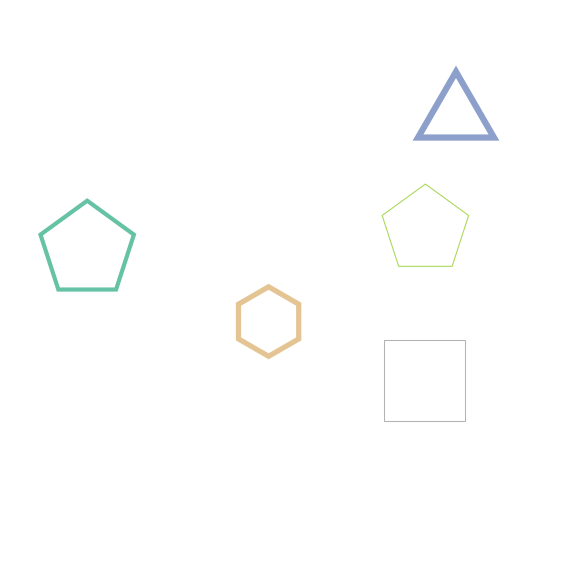[{"shape": "pentagon", "thickness": 2, "radius": 0.43, "center": [0.151, 0.567]}, {"shape": "triangle", "thickness": 3, "radius": 0.38, "center": [0.79, 0.799]}, {"shape": "pentagon", "thickness": 0.5, "radius": 0.39, "center": [0.737, 0.602]}, {"shape": "hexagon", "thickness": 2.5, "radius": 0.3, "center": [0.465, 0.442]}, {"shape": "square", "thickness": 0.5, "radius": 0.35, "center": [0.736, 0.341]}]